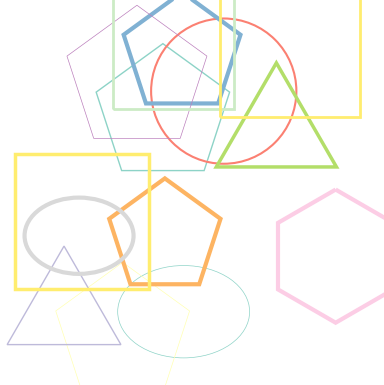[{"shape": "pentagon", "thickness": 1, "radius": 0.91, "center": [0.423, 0.704]}, {"shape": "oval", "thickness": 0.5, "radius": 0.86, "center": [0.477, 0.19]}, {"shape": "pentagon", "thickness": 0.5, "radius": 0.91, "center": [0.319, 0.136]}, {"shape": "triangle", "thickness": 1, "radius": 0.85, "center": [0.166, 0.19]}, {"shape": "circle", "thickness": 1.5, "radius": 0.94, "center": [0.581, 0.763]}, {"shape": "pentagon", "thickness": 3, "radius": 0.8, "center": [0.473, 0.86]}, {"shape": "pentagon", "thickness": 3, "radius": 0.76, "center": [0.428, 0.385]}, {"shape": "triangle", "thickness": 2.5, "radius": 0.9, "center": [0.718, 0.656]}, {"shape": "hexagon", "thickness": 3, "radius": 0.86, "center": [0.872, 0.335]}, {"shape": "oval", "thickness": 3, "radius": 0.71, "center": [0.205, 0.388]}, {"shape": "pentagon", "thickness": 0.5, "radius": 0.96, "center": [0.356, 0.795]}, {"shape": "square", "thickness": 2, "radius": 0.79, "center": [0.451, 0.874]}, {"shape": "square", "thickness": 2.5, "radius": 0.87, "center": [0.214, 0.425]}, {"shape": "square", "thickness": 2, "radius": 0.91, "center": [0.754, 0.877]}]